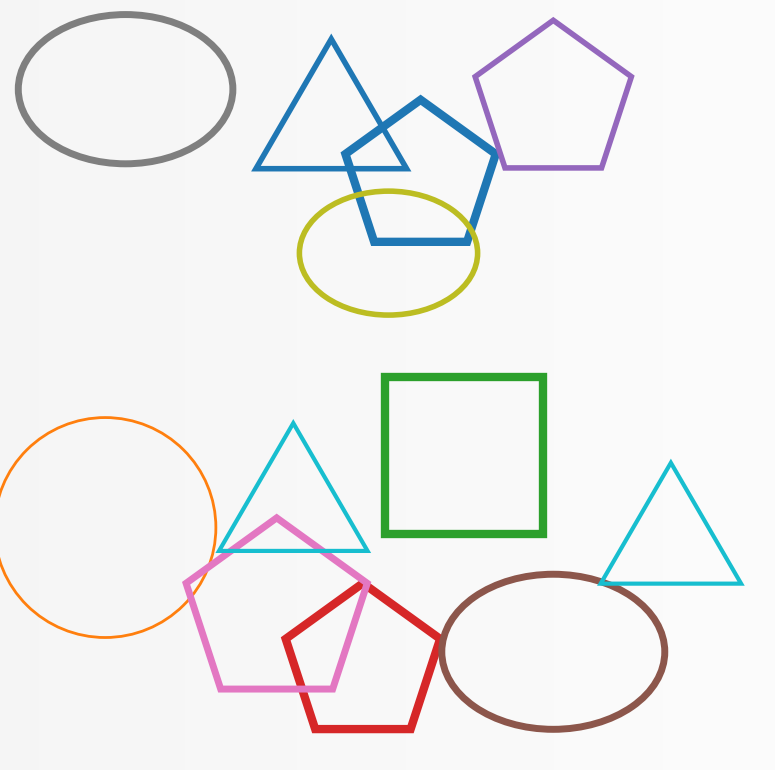[{"shape": "triangle", "thickness": 2, "radius": 0.56, "center": [0.427, 0.837]}, {"shape": "pentagon", "thickness": 3, "radius": 0.51, "center": [0.543, 0.768]}, {"shape": "circle", "thickness": 1, "radius": 0.71, "center": [0.136, 0.315]}, {"shape": "square", "thickness": 3, "radius": 0.51, "center": [0.599, 0.409]}, {"shape": "pentagon", "thickness": 3, "radius": 0.52, "center": [0.468, 0.138]}, {"shape": "pentagon", "thickness": 2, "radius": 0.53, "center": [0.714, 0.868]}, {"shape": "oval", "thickness": 2.5, "radius": 0.72, "center": [0.714, 0.154]}, {"shape": "pentagon", "thickness": 2.5, "radius": 0.61, "center": [0.357, 0.205]}, {"shape": "oval", "thickness": 2.5, "radius": 0.69, "center": [0.162, 0.884]}, {"shape": "oval", "thickness": 2, "radius": 0.57, "center": [0.501, 0.671]}, {"shape": "triangle", "thickness": 1.5, "radius": 0.52, "center": [0.866, 0.294]}, {"shape": "triangle", "thickness": 1.5, "radius": 0.55, "center": [0.378, 0.34]}]